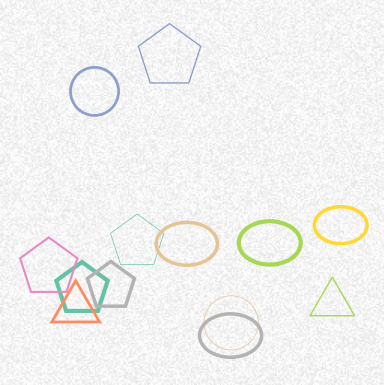[{"shape": "pentagon", "thickness": 3, "radius": 0.35, "center": [0.213, 0.249]}, {"shape": "pentagon", "thickness": 0.5, "radius": 0.36, "center": [0.356, 0.371]}, {"shape": "triangle", "thickness": 2, "radius": 0.36, "center": [0.197, 0.2]}, {"shape": "circle", "thickness": 2, "radius": 0.31, "center": [0.246, 0.763]}, {"shape": "pentagon", "thickness": 1, "radius": 0.43, "center": [0.44, 0.853]}, {"shape": "pentagon", "thickness": 1.5, "radius": 0.39, "center": [0.127, 0.305]}, {"shape": "oval", "thickness": 3, "radius": 0.4, "center": [0.701, 0.369]}, {"shape": "triangle", "thickness": 1, "radius": 0.33, "center": [0.863, 0.213]}, {"shape": "oval", "thickness": 2.5, "radius": 0.34, "center": [0.885, 0.415]}, {"shape": "oval", "thickness": 2.5, "radius": 0.4, "center": [0.485, 0.367]}, {"shape": "circle", "thickness": 0.5, "radius": 0.35, "center": [0.6, 0.161]}, {"shape": "pentagon", "thickness": 2.5, "radius": 0.32, "center": [0.288, 0.257]}, {"shape": "oval", "thickness": 2.5, "radius": 0.4, "center": [0.599, 0.128]}]